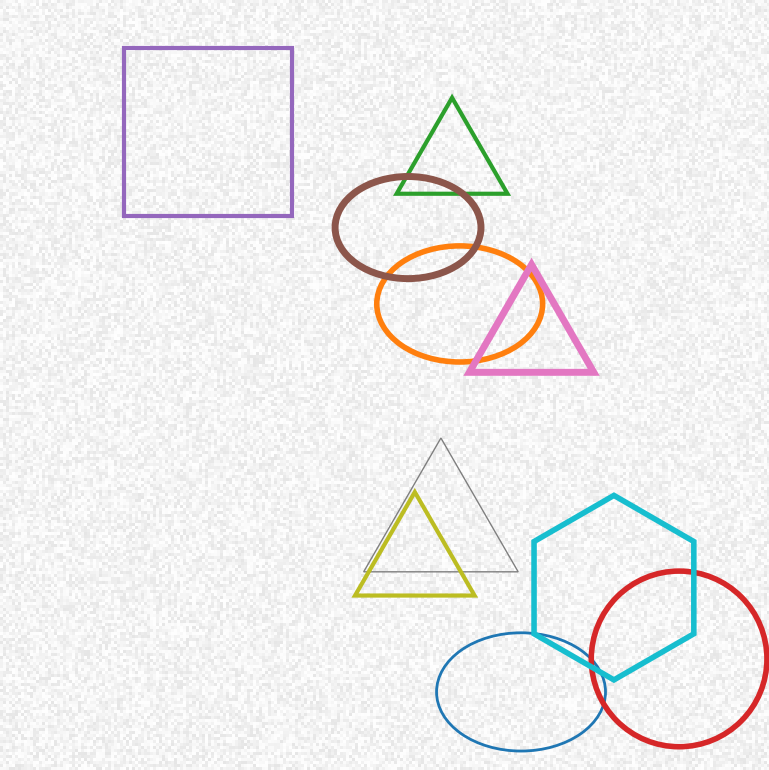[{"shape": "oval", "thickness": 1, "radius": 0.55, "center": [0.677, 0.101]}, {"shape": "oval", "thickness": 2, "radius": 0.54, "center": [0.597, 0.605]}, {"shape": "triangle", "thickness": 1.5, "radius": 0.42, "center": [0.587, 0.79]}, {"shape": "circle", "thickness": 2, "radius": 0.57, "center": [0.882, 0.144]}, {"shape": "square", "thickness": 1.5, "radius": 0.55, "center": [0.271, 0.828]}, {"shape": "oval", "thickness": 2.5, "radius": 0.47, "center": [0.53, 0.704]}, {"shape": "triangle", "thickness": 2.5, "radius": 0.47, "center": [0.69, 0.563]}, {"shape": "triangle", "thickness": 0.5, "radius": 0.58, "center": [0.573, 0.315]}, {"shape": "triangle", "thickness": 1.5, "radius": 0.45, "center": [0.539, 0.271]}, {"shape": "hexagon", "thickness": 2, "radius": 0.6, "center": [0.797, 0.237]}]